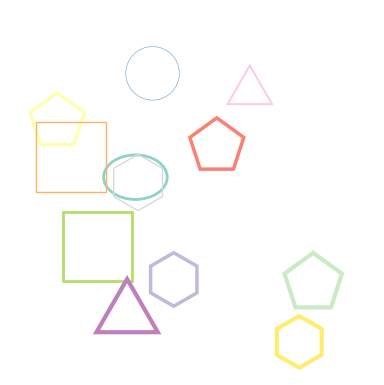[{"shape": "oval", "thickness": 2, "radius": 0.41, "center": [0.352, 0.54]}, {"shape": "pentagon", "thickness": 2.5, "radius": 0.37, "center": [0.149, 0.685]}, {"shape": "hexagon", "thickness": 2.5, "radius": 0.35, "center": [0.451, 0.274]}, {"shape": "pentagon", "thickness": 2.5, "radius": 0.37, "center": [0.563, 0.62]}, {"shape": "circle", "thickness": 0.5, "radius": 0.35, "center": [0.396, 0.809]}, {"shape": "square", "thickness": 1, "radius": 0.45, "center": [0.183, 0.592]}, {"shape": "square", "thickness": 2, "radius": 0.45, "center": [0.253, 0.361]}, {"shape": "triangle", "thickness": 1.5, "radius": 0.33, "center": [0.649, 0.763]}, {"shape": "hexagon", "thickness": 1, "radius": 0.37, "center": [0.359, 0.526]}, {"shape": "triangle", "thickness": 3, "radius": 0.46, "center": [0.33, 0.183]}, {"shape": "pentagon", "thickness": 3, "radius": 0.39, "center": [0.814, 0.265]}, {"shape": "hexagon", "thickness": 3, "radius": 0.34, "center": [0.777, 0.112]}]